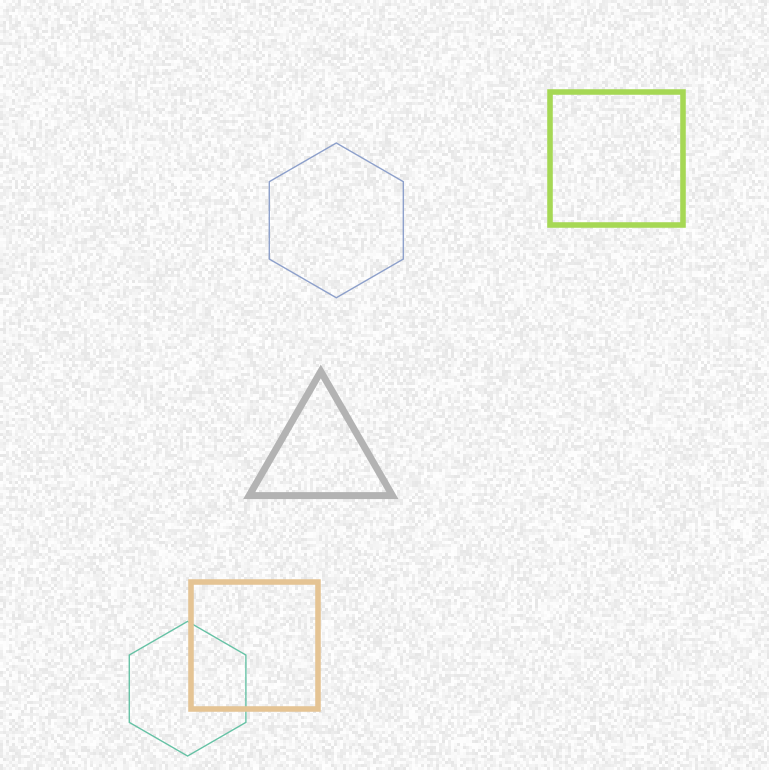[{"shape": "hexagon", "thickness": 0.5, "radius": 0.44, "center": [0.244, 0.106]}, {"shape": "hexagon", "thickness": 0.5, "radius": 0.5, "center": [0.437, 0.714]}, {"shape": "square", "thickness": 2, "radius": 0.43, "center": [0.801, 0.794]}, {"shape": "square", "thickness": 2, "radius": 0.41, "center": [0.331, 0.162]}, {"shape": "triangle", "thickness": 2.5, "radius": 0.54, "center": [0.417, 0.41]}]